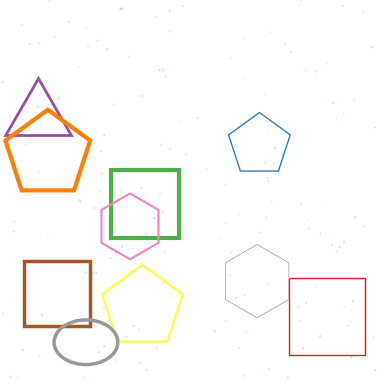[{"shape": "square", "thickness": 1, "radius": 0.5, "center": [0.85, 0.178]}, {"shape": "pentagon", "thickness": 1, "radius": 0.42, "center": [0.674, 0.624]}, {"shape": "square", "thickness": 3, "radius": 0.44, "center": [0.376, 0.469]}, {"shape": "triangle", "thickness": 2, "radius": 0.49, "center": [0.1, 0.697]}, {"shape": "pentagon", "thickness": 3, "radius": 0.58, "center": [0.124, 0.599]}, {"shape": "pentagon", "thickness": 1.5, "radius": 0.55, "center": [0.37, 0.202]}, {"shape": "square", "thickness": 2.5, "radius": 0.43, "center": [0.149, 0.238]}, {"shape": "hexagon", "thickness": 1.5, "radius": 0.43, "center": [0.338, 0.412]}, {"shape": "oval", "thickness": 2.5, "radius": 0.41, "center": [0.223, 0.111]}, {"shape": "hexagon", "thickness": 0.5, "radius": 0.48, "center": [0.668, 0.27]}]